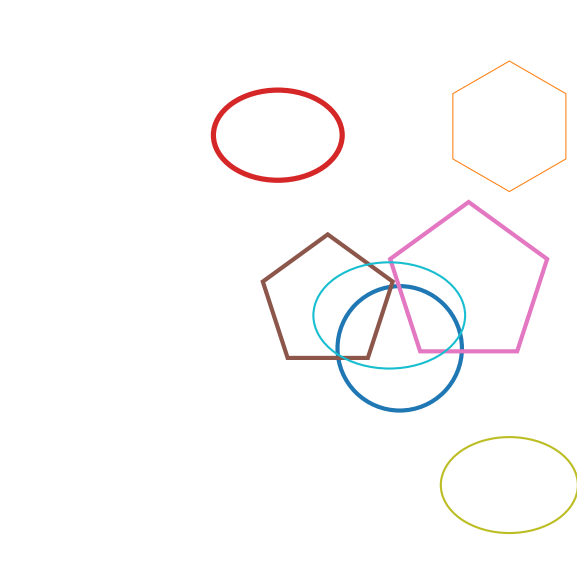[{"shape": "circle", "thickness": 2, "radius": 0.54, "center": [0.692, 0.396]}, {"shape": "hexagon", "thickness": 0.5, "radius": 0.57, "center": [0.882, 0.78]}, {"shape": "oval", "thickness": 2.5, "radius": 0.56, "center": [0.481, 0.765]}, {"shape": "pentagon", "thickness": 2, "radius": 0.59, "center": [0.568, 0.475]}, {"shape": "pentagon", "thickness": 2, "radius": 0.71, "center": [0.812, 0.506]}, {"shape": "oval", "thickness": 1, "radius": 0.59, "center": [0.882, 0.159]}, {"shape": "oval", "thickness": 1, "radius": 0.66, "center": [0.674, 0.453]}]